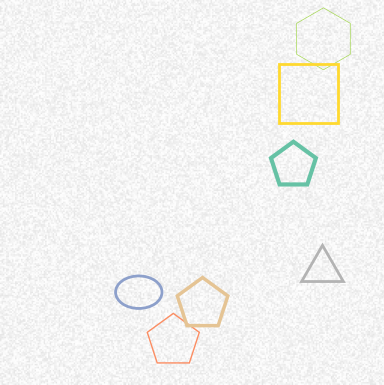[{"shape": "pentagon", "thickness": 3, "radius": 0.31, "center": [0.762, 0.571]}, {"shape": "pentagon", "thickness": 1, "radius": 0.36, "center": [0.45, 0.115]}, {"shape": "oval", "thickness": 2, "radius": 0.3, "center": [0.36, 0.241]}, {"shape": "hexagon", "thickness": 0.5, "radius": 0.4, "center": [0.84, 0.899]}, {"shape": "square", "thickness": 2, "radius": 0.38, "center": [0.801, 0.756]}, {"shape": "pentagon", "thickness": 2.5, "radius": 0.34, "center": [0.526, 0.21]}, {"shape": "triangle", "thickness": 2, "radius": 0.31, "center": [0.838, 0.3]}]